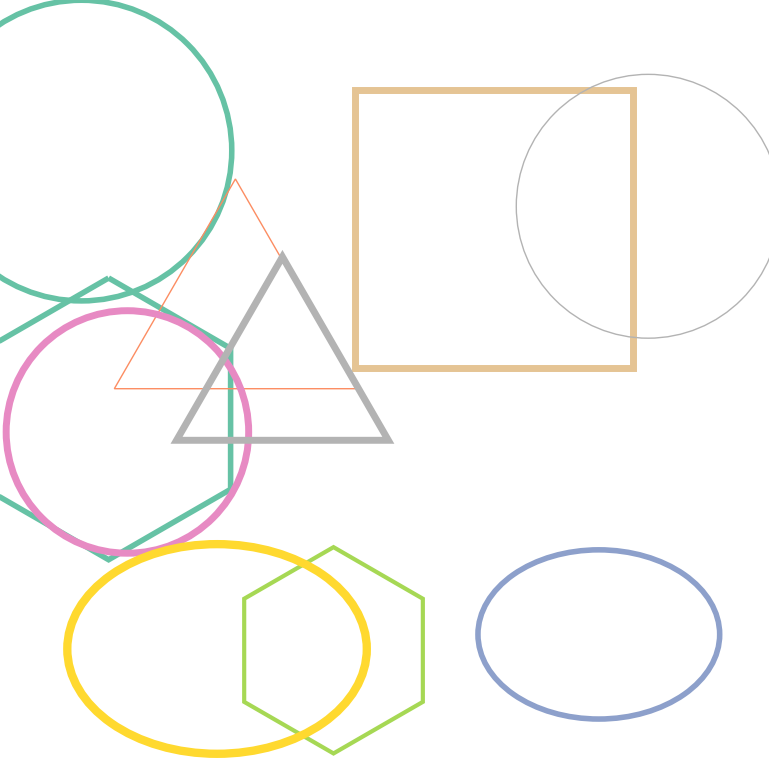[{"shape": "circle", "thickness": 2, "radius": 0.98, "center": [0.106, 0.804]}, {"shape": "hexagon", "thickness": 2, "radius": 0.91, "center": [0.141, 0.456]}, {"shape": "triangle", "thickness": 0.5, "radius": 0.91, "center": [0.306, 0.586]}, {"shape": "oval", "thickness": 2, "radius": 0.78, "center": [0.778, 0.176]}, {"shape": "circle", "thickness": 2.5, "radius": 0.79, "center": [0.165, 0.439]}, {"shape": "hexagon", "thickness": 1.5, "radius": 0.67, "center": [0.433, 0.155]}, {"shape": "oval", "thickness": 3, "radius": 0.97, "center": [0.282, 0.157]}, {"shape": "square", "thickness": 2.5, "radius": 0.9, "center": [0.641, 0.702]}, {"shape": "circle", "thickness": 0.5, "radius": 0.86, "center": [0.842, 0.732]}, {"shape": "triangle", "thickness": 2.5, "radius": 0.79, "center": [0.367, 0.508]}]